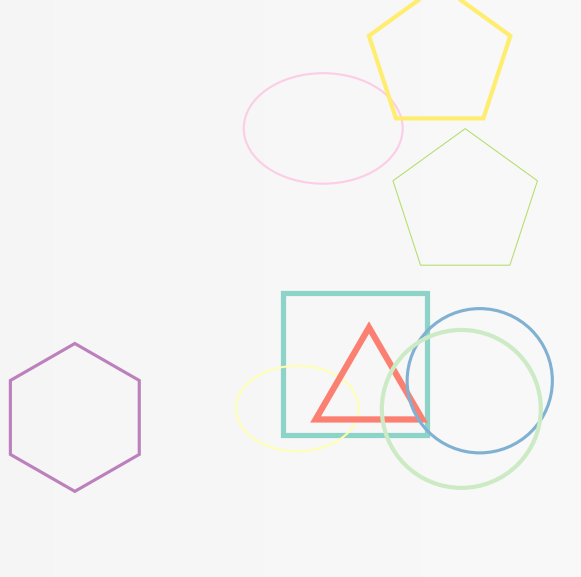[{"shape": "square", "thickness": 2.5, "radius": 0.62, "center": [0.611, 0.369]}, {"shape": "oval", "thickness": 1, "radius": 0.53, "center": [0.512, 0.292]}, {"shape": "triangle", "thickness": 3, "radius": 0.53, "center": [0.635, 0.326]}, {"shape": "circle", "thickness": 1.5, "radius": 0.62, "center": [0.825, 0.34]}, {"shape": "pentagon", "thickness": 0.5, "radius": 0.65, "center": [0.8, 0.646]}, {"shape": "oval", "thickness": 1, "radius": 0.68, "center": [0.556, 0.777]}, {"shape": "hexagon", "thickness": 1.5, "radius": 0.64, "center": [0.129, 0.276]}, {"shape": "circle", "thickness": 2, "radius": 0.68, "center": [0.794, 0.291]}, {"shape": "pentagon", "thickness": 2, "radius": 0.64, "center": [0.756, 0.898]}]